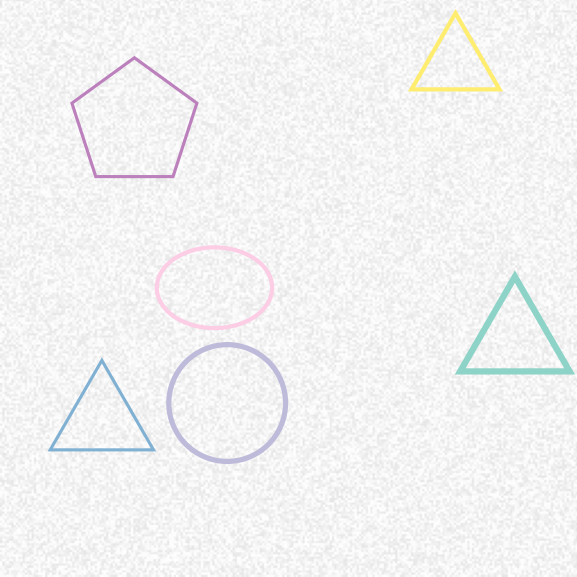[{"shape": "triangle", "thickness": 3, "radius": 0.55, "center": [0.892, 0.411]}, {"shape": "circle", "thickness": 2.5, "radius": 0.51, "center": [0.393, 0.301]}, {"shape": "triangle", "thickness": 1.5, "radius": 0.52, "center": [0.176, 0.272]}, {"shape": "oval", "thickness": 2, "radius": 0.5, "center": [0.371, 0.501]}, {"shape": "pentagon", "thickness": 1.5, "radius": 0.57, "center": [0.233, 0.785]}, {"shape": "triangle", "thickness": 2, "radius": 0.44, "center": [0.789, 0.888]}]